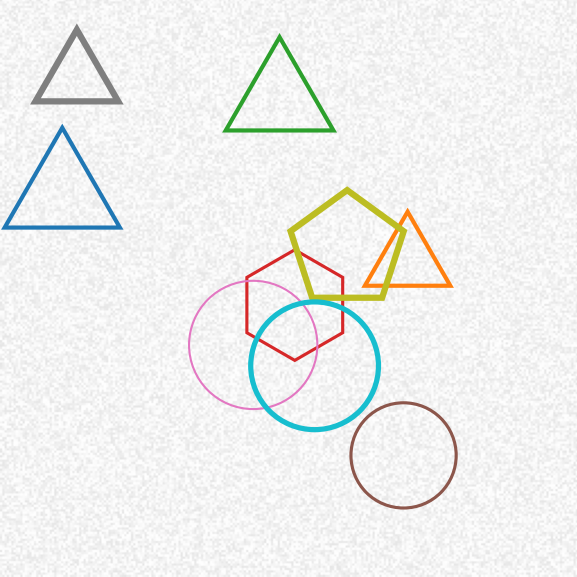[{"shape": "triangle", "thickness": 2, "radius": 0.58, "center": [0.108, 0.663]}, {"shape": "triangle", "thickness": 2, "radius": 0.43, "center": [0.706, 0.547]}, {"shape": "triangle", "thickness": 2, "radius": 0.54, "center": [0.484, 0.827]}, {"shape": "hexagon", "thickness": 1.5, "radius": 0.48, "center": [0.51, 0.471]}, {"shape": "circle", "thickness": 1.5, "radius": 0.46, "center": [0.699, 0.211]}, {"shape": "circle", "thickness": 1, "radius": 0.56, "center": [0.438, 0.402]}, {"shape": "triangle", "thickness": 3, "radius": 0.41, "center": [0.133, 0.865]}, {"shape": "pentagon", "thickness": 3, "radius": 0.51, "center": [0.601, 0.567]}, {"shape": "circle", "thickness": 2.5, "radius": 0.55, "center": [0.545, 0.366]}]